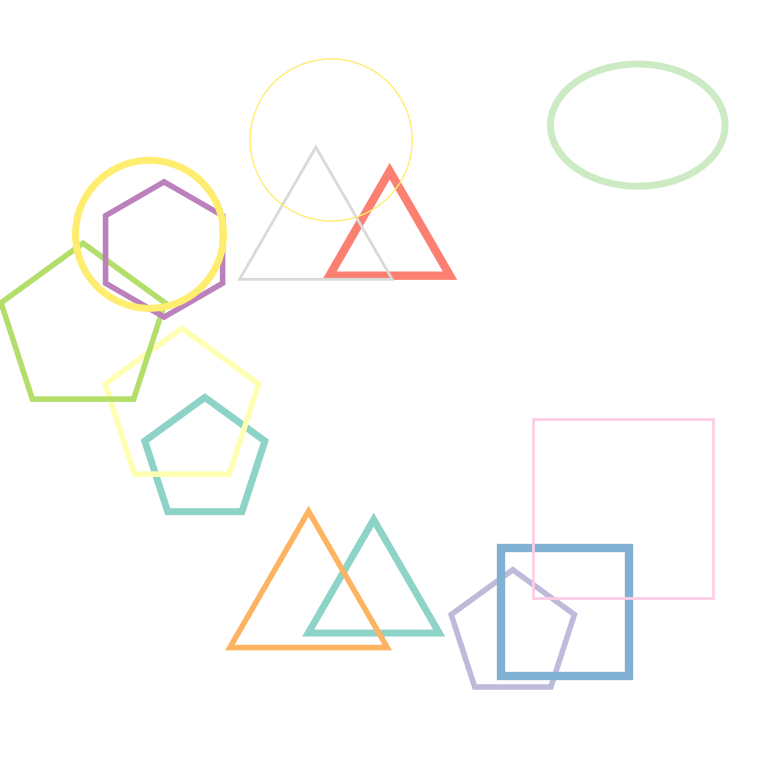[{"shape": "triangle", "thickness": 2.5, "radius": 0.49, "center": [0.485, 0.227]}, {"shape": "pentagon", "thickness": 2.5, "radius": 0.41, "center": [0.266, 0.402]}, {"shape": "pentagon", "thickness": 2, "radius": 0.52, "center": [0.236, 0.469]}, {"shape": "pentagon", "thickness": 2, "radius": 0.42, "center": [0.666, 0.176]}, {"shape": "triangle", "thickness": 3, "radius": 0.45, "center": [0.506, 0.687]}, {"shape": "square", "thickness": 3, "radius": 0.41, "center": [0.734, 0.205]}, {"shape": "triangle", "thickness": 2, "radius": 0.59, "center": [0.401, 0.218]}, {"shape": "pentagon", "thickness": 2, "radius": 0.56, "center": [0.108, 0.572]}, {"shape": "square", "thickness": 1, "radius": 0.58, "center": [0.809, 0.34]}, {"shape": "triangle", "thickness": 1, "radius": 0.57, "center": [0.41, 0.694]}, {"shape": "hexagon", "thickness": 2, "radius": 0.44, "center": [0.213, 0.676]}, {"shape": "oval", "thickness": 2.5, "radius": 0.57, "center": [0.828, 0.837]}, {"shape": "circle", "thickness": 2.5, "radius": 0.48, "center": [0.194, 0.696]}, {"shape": "circle", "thickness": 0.5, "radius": 0.53, "center": [0.43, 0.818]}]